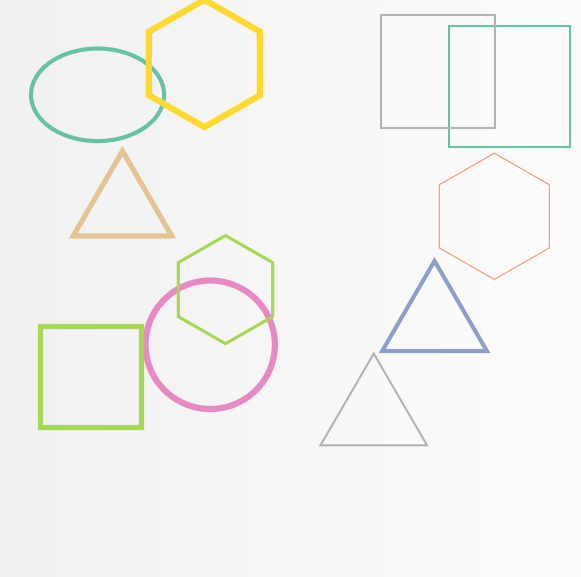[{"shape": "oval", "thickness": 2, "radius": 0.57, "center": [0.168, 0.835]}, {"shape": "square", "thickness": 1, "radius": 0.52, "center": [0.877, 0.85]}, {"shape": "hexagon", "thickness": 0.5, "radius": 0.55, "center": [0.85, 0.625]}, {"shape": "triangle", "thickness": 2, "radius": 0.52, "center": [0.748, 0.443]}, {"shape": "circle", "thickness": 3, "radius": 0.56, "center": [0.362, 0.402]}, {"shape": "square", "thickness": 2.5, "radius": 0.43, "center": [0.155, 0.347]}, {"shape": "hexagon", "thickness": 1.5, "radius": 0.47, "center": [0.388, 0.498]}, {"shape": "hexagon", "thickness": 3, "radius": 0.55, "center": [0.352, 0.889]}, {"shape": "triangle", "thickness": 2.5, "radius": 0.49, "center": [0.211, 0.64]}, {"shape": "triangle", "thickness": 1, "radius": 0.53, "center": [0.643, 0.281]}, {"shape": "square", "thickness": 1, "radius": 0.49, "center": [0.753, 0.876]}]